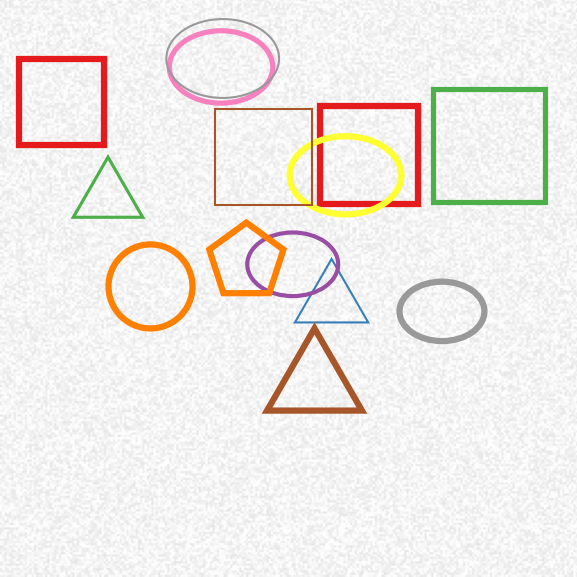[{"shape": "square", "thickness": 3, "radius": 0.37, "center": [0.106, 0.823]}, {"shape": "square", "thickness": 3, "radius": 0.42, "center": [0.639, 0.731]}, {"shape": "triangle", "thickness": 1, "radius": 0.37, "center": [0.574, 0.477]}, {"shape": "square", "thickness": 2.5, "radius": 0.49, "center": [0.847, 0.747]}, {"shape": "triangle", "thickness": 1.5, "radius": 0.35, "center": [0.187, 0.658]}, {"shape": "oval", "thickness": 2, "radius": 0.39, "center": [0.507, 0.541]}, {"shape": "pentagon", "thickness": 3, "radius": 0.34, "center": [0.427, 0.546]}, {"shape": "circle", "thickness": 3, "radius": 0.36, "center": [0.261, 0.503]}, {"shape": "oval", "thickness": 3, "radius": 0.48, "center": [0.598, 0.696]}, {"shape": "triangle", "thickness": 3, "radius": 0.47, "center": [0.545, 0.336]}, {"shape": "square", "thickness": 1, "radius": 0.42, "center": [0.456, 0.727]}, {"shape": "oval", "thickness": 2.5, "radius": 0.45, "center": [0.383, 0.883]}, {"shape": "oval", "thickness": 1, "radius": 0.49, "center": [0.386, 0.898]}, {"shape": "oval", "thickness": 3, "radius": 0.37, "center": [0.765, 0.46]}]